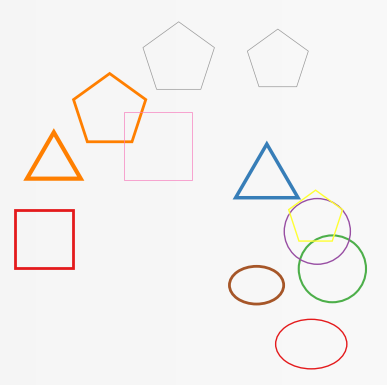[{"shape": "oval", "thickness": 1, "radius": 0.46, "center": [0.803, 0.106]}, {"shape": "square", "thickness": 2, "radius": 0.38, "center": [0.115, 0.379]}, {"shape": "triangle", "thickness": 2.5, "radius": 0.46, "center": [0.689, 0.533]}, {"shape": "circle", "thickness": 1.5, "radius": 0.43, "center": [0.858, 0.302]}, {"shape": "circle", "thickness": 1, "radius": 0.43, "center": [0.819, 0.399]}, {"shape": "triangle", "thickness": 3, "radius": 0.4, "center": [0.139, 0.576]}, {"shape": "pentagon", "thickness": 2, "radius": 0.49, "center": [0.283, 0.711]}, {"shape": "pentagon", "thickness": 1, "radius": 0.37, "center": [0.814, 0.433]}, {"shape": "oval", "thickness": 2, "radius": 0.35, "center": [0.662, 0.259]}, {"shape": "square", "thickness": 0.5, "radius": 0.44, "center": [0.408, 0.62]}, {"shape": "pentagon", "thickness": 0.5, "radius": 0.41, "center": [0.717, 0.842]}, {"shape": "pentagon", "thickness": 0.5, "radius": 0.48, "center": [0.461, 0.846]}]